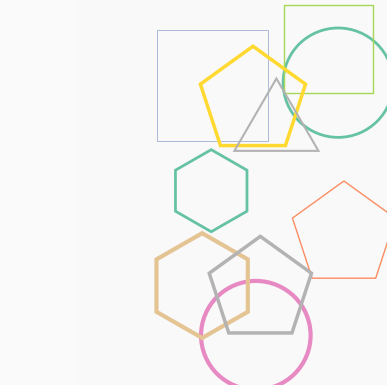[{"shape": "circle", "thickness": 2, "radius": 0.71, "center": [0.873, 0.785]}, {"shape": "hexagon", "thickness": 2, "radius": 0.53, "center": [0.545, 0.505]}, {"shape": "pentagon", "thickness": 1, "radius": 0.7, "center": [0.887, 0.39]}, {"shape": "square", "thickness": 0.5, "radius": 0.72, "center": [0.549, 0.778]}, {"shape": "circle", "thickness": 3, "radius": 0.71, "center": [0.66, 0.129]}, {"shape": "square", "thickness": 1, "radius": 0.57, "center": [0.848, 0.872]}, {"shape": "pentagon", "thickness": 2.5, "radius": 0.71, "center": [0.653, 0.737]}, {"shape": "hexagon", "thickness": 3, "radius": 0.68, "center": [0.522, 0.258]}, {"shape": "triangle", "thickness": 1.5, "radius": 0.63, "center": [0.713, 0.671]}, {"shape": "pentagon", "thickness": 2.5, "radius": 0.69, "center": [0.672, 0.247]}]